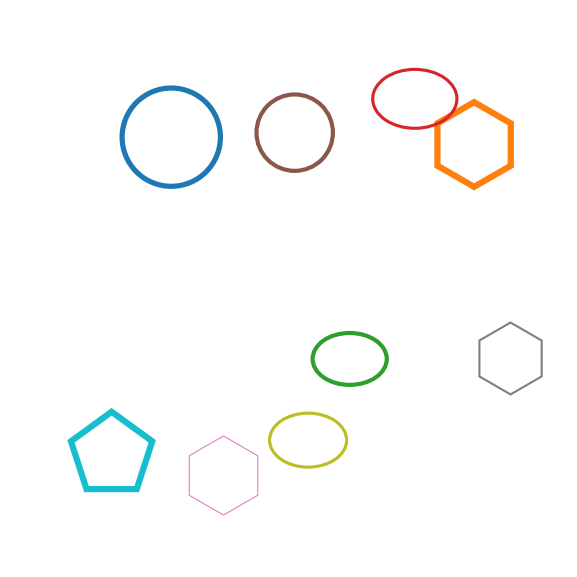[{"shape": "circle", "thickness": 2.5, "radius": 0.43, "center": [0.297, 0.762]}, {"shape": "hexagon", "thickness": 3, "radius": 0.37, "center": [0.821, 0.749]}, {"shape": "oval", "thickness": 2, "radius": 0.32, "center": [0.606, 0.378]}, {"shape": "oval", "thickness": 1.5, "radius": 0.36, "center": [0.718, 0.828]}, {"shape": "circle", "thickness": 2, "radius": 0.33, "center": [0.51, 0.769]}, {"shape": "hexagon", "thickness": 0.5, "radius": 0.34, "center": [0.387, 0.176]}, {"shape": "hexagon", "thickness": 1, "radius": 0.31, "center": [0.884, 0.378]}, {"shape": "oval", "thickness": 1.5, "radius": 0.33, "center": [0.534, 0.237]}, {"shape": "pentagon", "thickness": 3, "radius": 0.37, "center": [0.193, 0.212]}]